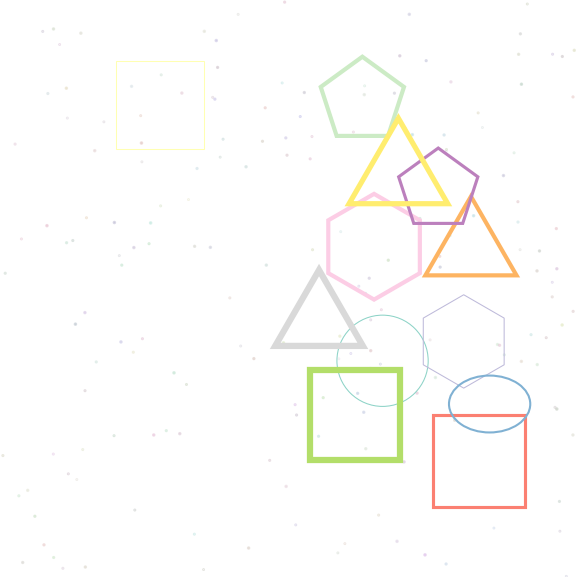[{"shape": "circle", "thickness": 0.5, "radius": 0.4, "center": [0.662, 0.374]}, {"shape": "square", "thickness": 0.5, "radius": 0.38, "center": [0.277, 0.817]}, {"shape": "hexagon", "thickness": 0.5, "radius": 0.4, "center": [0.803, 0.408]}, {"shape": "square", "thickness": 1.5, "radius": 0.4, "center": [0.83, 0.201]}, {"shape": "oval", "thickness": 1, "radius": 0.35, "center": [0.848, 0.3]}, {"shape": "triangle", "thickness": 2, "radius": 0.46, "center": [0.816, 0.568]}, {"shape": "square", "thickness": 3, "radius": 0.39, "center": [0.614, 0.281]}, {"shape": "hexagon", "thickness": 2, "radius": 0.46, "center": [0.648, 0.572]}, {"shape": "triangle", "thickness": 3, "radius": 0.44, "center": [0.552, 0.444]}, {"shape": "pentagon", "thickness": 1.5, "radius": 0.36, "center": [0.759, 0.671]}, {"shape": "pentagon", "thickness": 2, "radius": 0.38, "center": [0.627, 0.825]}, {"shape": "triangle", "thickness": 2.5, "radius": 0.49, "center": [0.69, 0.696]}]